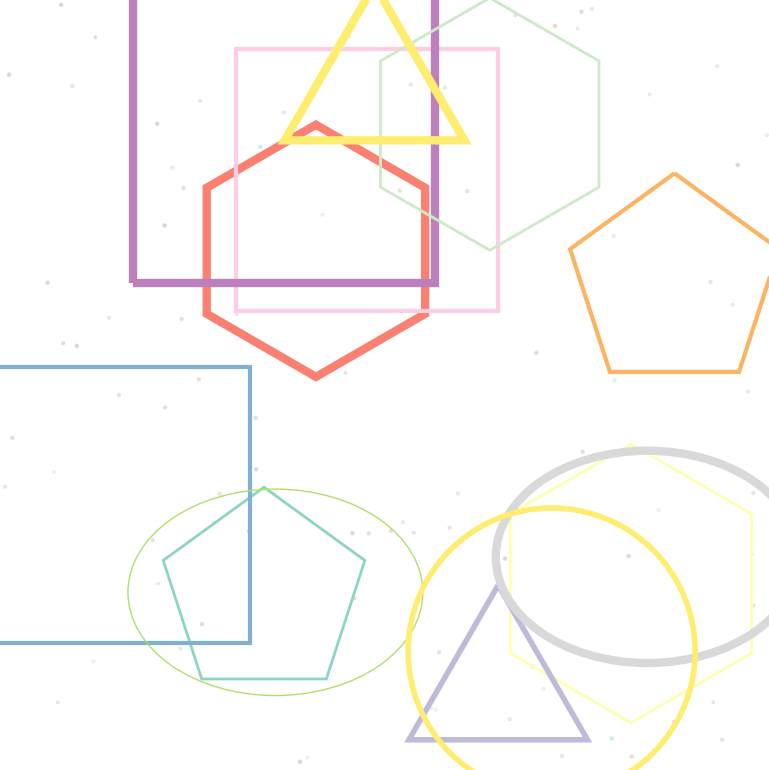[{"shape": "pentagon", "thickness": 1, "radius": 0.69, "center": [0.343, 0.23]}, {"shape": "hexagon", "thickness": 1, "radius": 0.9, "center": [0.819, 0.242]}, {"shape": "triangle", "thickness": 2, "radius": 0.67, "center": [0.647, 0.106]}, {"shape": "hexagon", "thickness": 3, "radius": 0.82, "center": [0.41, 0.674]}, {"shape": "square", "thickness": 1.5, "radius": 0.9, "center": [0.146, 0.344]}, {"shape": "pentagon", "thickness": 1.5, "radius": 0.71, "center": [0.876, 0.632]}, {"shape": "oval", "thickness": 0.5, "radius": 0.96, "center": [0.358, 0.231]}, {"shape": "square", "thickness": 1.5, "radius": 0.85, "center": [0.476, 0.766]}, {"shape": "oval", "thickness": 3, "radius": 0.98, "center": [0.841, 0.277]}, {"shape": "square", "thickness": 3, "radius": 0.98, "center": [0.369, 0.829]}, {"shape": "hexagon", "thickness": 1, "radius": 0.82, "center": [0.636, 0.839]}, {"shape": "triangle", "thickness": 3, "radius": 0.67, "center": [0.486, 0.885]}, {"shape": "circle", "thickness": 2, "radius": 0.93, "center": [0.716, 0.154]}]